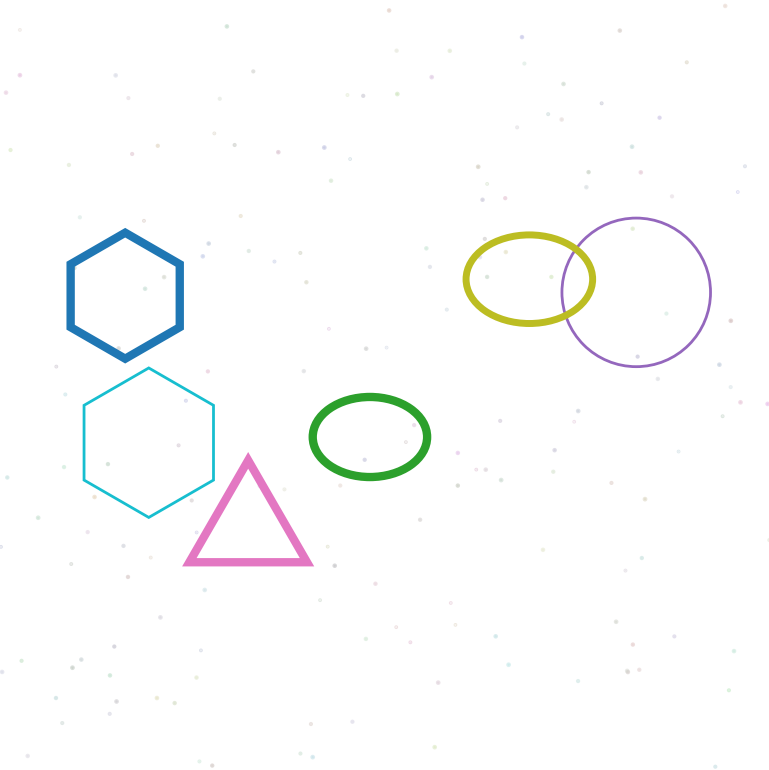[{"shape": "hexagon", "thickness": 3, "radius": 0.41, "center": [0.163, 0.616]}, {"shape": "oval", "thickness": 3, "radius": 0.37, "center": [0.48, 0.432]}, {"shape": "circle", "thickness": 1, "radius": 0.48, "center": [0.826, 0.62]}, {"shape": "triangle", "thickness": 3, "radius": 0.44, "center": [0.322, 0.314]}, {"shape": "oval", "thickness": 2.5, "radius": 0.41, "center": [0.687, 0.637]}, {"shape": "hexagon", "thickness": 1, "radius": 0.49, "center": [0.193, 0.425]}]